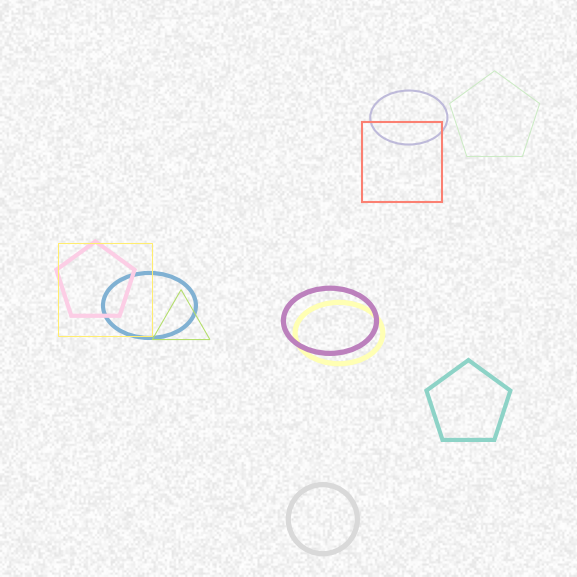[{"shape": "pentagon", "thickness": 2, "radius": 0.38, "center": [0.811, 0.299]}, {"shape": "oval", "thickness": 2.5, "radius": 0.38, "center": [0.587, 0.422]}, {"shape": "oval", "thickness": 1, "radius": 0.33, "center": [0.708, 0.796]}, {"shape": "square", "thickness": 1, "radius": 0.35, "center": [0.696, 0.719]}, {"shape": "oval", "thickness": 2, "radius": 0.4, "center": [0.259, 0.47]}, {"shape": "triangle", "thickness": 0.5, "radius": 0.29, "center": [0.314, 0.44]}, {"shape": "pentagon", "thickness": 2, "radius": 0.36, "center": [0.165, 0.51]}, {"shape": "circle", "thickness": 2.5, "radius": 0.3, "center": [0.559, 0.1]}, {"shape": "oval", "thickness": 2.5, "radius": 0.4, "center": [0.571, 0.444]}, {"shape": "pentagon", "thickness": 0.5, "radius": 0.41, "center": [0.857, 0.794]}, {"shape": "square", "thickness": 0.5, "radius": 0.4, "center": [0.182, 0.498]}]